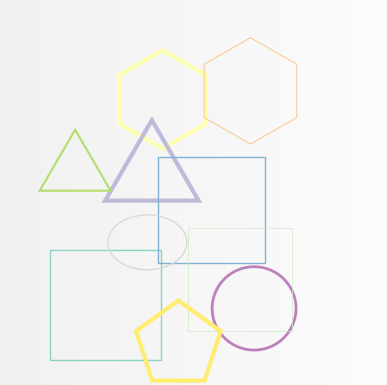[{"shape": "square", "thickness": 1, "radius": 0.72, "center": [0.272, 0.208]}, {"shape": "hexagon", "thickness": 3, "radius": 0.64, "center": [0.419, 0.742]}, {"shape": "triangle", "thickness": 3, "radius": 0.7, "center": [0.392, 0.549]}, {"shape": "square", "thickness": 1, "radius": 0.69, "center": [0.546, 0.454]}, {"shape": "hexagon", "thickness": 0.5, "radius": 0.69, "center": [0.646, 0.764]}, {"shape": "triangle", "thickness": 1.5, "radius": 0.53, "center": [0.194, 0.557]}, {"shape": "oval", "thickness": 1, "radius": 0.51, "center": [0.38, 0.371]}, {"shape": "circle", "thickness": 2, "radius": 0.54, "center": [0.656, 0.199]}, {"shape": "square", "thickness": 0.5, "radius": 0.67, "center": [0.62, 0.274]}, {"shape": "pentagon", "thickness": 3, "radius": 0.57, "center": [0.46, 0.105]}]